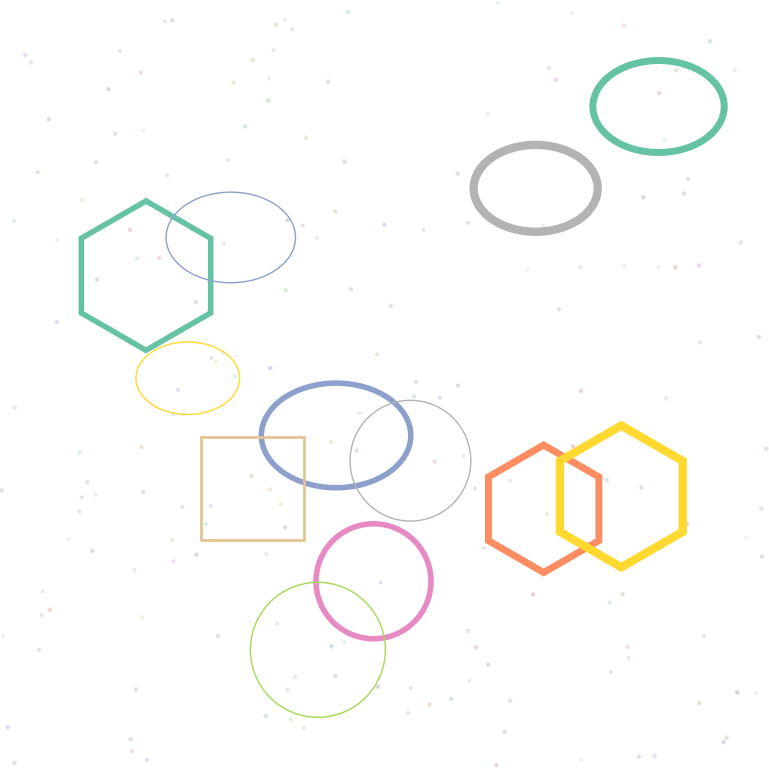[{"shape": "hexagon", "thickness": 2, "radius": 0.48, "center": [0.19, 0.642]}, {"shape": "oval", "thickness": 2.5, "radius": 0.43, "center": [0.855, 0.862]}, {"shape": "hexagon", "thickness": 2.5, "radius": 0.41, "center": [0.706, 0.339]}, {"shape": "oval", "thickness": 0.5, "radius": 0.42, "center": [0.3, 0.692]}, {"shape": "oval", "thickness": 2, "radius": 0.49, "center": [0.436, 0.435]}, {"shape": "circle", "thickness": 2, "radius": 0.37, "center": [0.485, 0.245]}, {"shape": "circle", "thickness": 0.5, "radius": 0.44, "center": [0.413, 0.156]}, {"shape": "oval", "thickness": 0.5, "radius": 0.34, "center": [0.244, 0.509]}, {"shape": "hexagon", "thickness": 3, "radius": 0.46, "center": [0.807, 0.355]}, {"shape": "square", "thickness": 1, "radius": 0.34, "center": [0.328, 0.366]}, {"shape": "circle", "thickness": 0.5, "radius": 0.39, "center": [0.533, 0.402]}, {"shape": "oval", "thickness": 3, "radius": 0.4, "center": [0.696, 0.755]}]